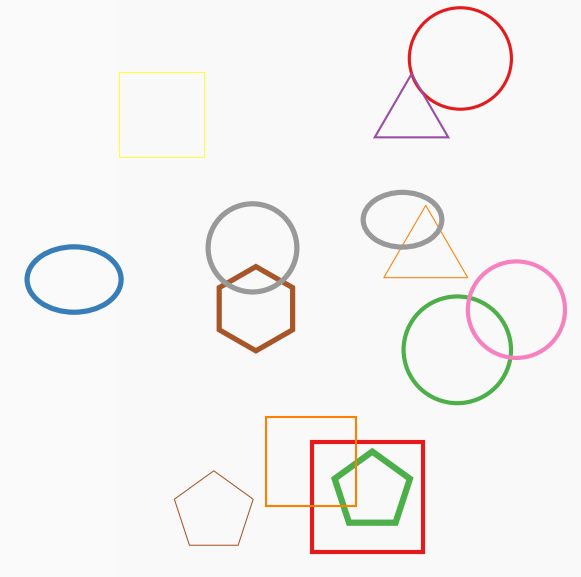[{"shape": "circle", "thickness": 1.5, "radius": 0.44, "center": [0.792, 0.898]}, {"shape": "square", "thickness": 2, "radius": 0.48, "center": [0.632, 0.139]}, {"shape": "oval", "thickness": 2.5, "radius": 0.4, "center": [0.127, 0.515]}, {"shape": "circle", "thickness": 2, "radius": 0.46, "center": [0.787, 0.393]}, {"shape": "pentagon", "thickness": 3, "radius": 0.34, "center": [0.64, 0.149]}, {"shape": "triangle", "thickness": 1, "radius": 0.37, "center": [0.708, 0.798]}, {"shape": "triangle", "thickness": 0.5, "radius": 0.42, "center": [0.732, 0.56]}, {"shape": "square", "thickness": 1, "radius": 0.39, "center": [0.535, 0.2]}, {"shape": "square", "thickness": 0.5, "radius": 0.37, "center": [0.277, 0.801]}, {"shape": "pentagon", "thickness": 0.5, "radius": 0.36, "center": [0.368, 0.113]}, {"shape": "hexagon", "thickness": 2.5, "radius": 0.36, "center": [0.44, 0.465]}, {"shape": "circle", "thickness": 2, "radius": 0.42, "center": [0.888, 0.463]}, {"shape": "circle", "thickness": 2.5, "radius": 0.38, "center": [0.434, 0.57]}, {"shape": "oval", "thickness": 2.5, "radius": 0.34, "center": [0.692, 0.619]}]